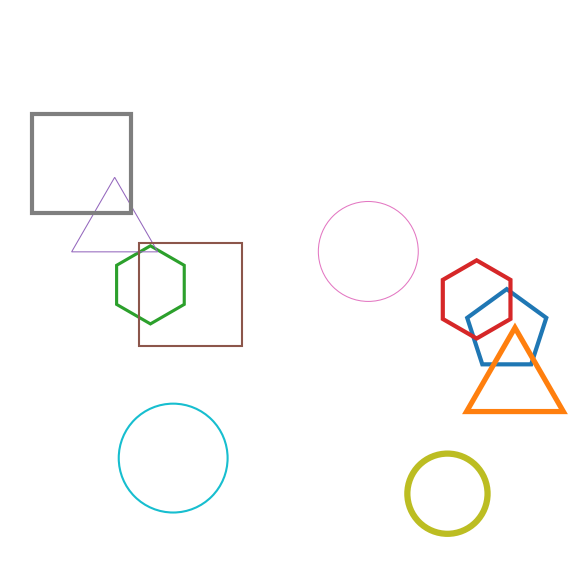[{"shape": "pentagon", "thickness": 2, "radius": 0.36, "center": [0.877, 0.426]}, {"shape": "triangle", "thickness": 2.5, "radius": 0.48, "center": [0.892, 0.335]}, {"shape": "hexagon", "thickness": 1.5, "radius": 0.34, "center": [0.26, 0.506]}, {"shape": "hexagon", "thickness": 2, "radius": 0.34, "center": [0.825, 0.481]}, {"shape": "triangle", "thickness": 0.5, "radius": 0.43, "center": [0.199, 0.606]}, {"shape": "square", "thickness": 1, "radius": 0.44, "center": [0.33, 0.489]}, {"shape": "circle", "thickness": 0.5, "radius": 0.43, "center": [0.638, 0.564]}, {"shape": "square", "thickness": 2, "radius": 0.43, "center": [0.141, 0.716]}, {"shape": "circle", "thickness": 3, "radius": 0.35, "center": [0.775, 0.144]}, {"shape": "circle", "thickness": 1, "radius": 0.47, "center": [0.3, 0.206]}]